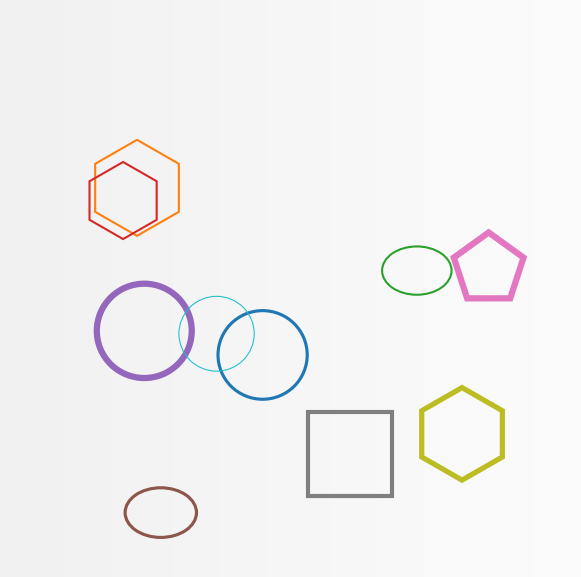[{"shape": "circle", "thickness": 1.5, "radius": 0.38, "center": [0.452, 0.385]}, {"shape": "hexagon", "thickness": 1, "radius": 0.42, "center": [0.236, 0.674]}, {"shape": "oval", "thickness": 1, "radius": 0.3, "center": [0.717, 0.531]}, {"shape": "hexagon", "thickness": 1, "radius": 0.33, "center": [0.212, 0.652]}, {"shape": "circle", "thickness": 3, "radius": 0.41, "center": [0.248, 0.426]}, {"shape": "oval", "thickness": 1.5, "radius": 0.31, "center": [0.277, 0.112]}, {"shape": "pentagon", "thickness": 3, "radius": 0.32, "center": [0.841, 0.534]}, {"shape": "square", "thickness": 2, "radius": 0.36, "center": [0.602, 0.213]}, {"shape": "hexagon", "thickness": 2.5, "radius": 0.4, "center": [0.795, 0.248]}, {"shape": "circle", "thickness": 0.5, "radius": 0.32, "center": [0.373, 0.421]}]